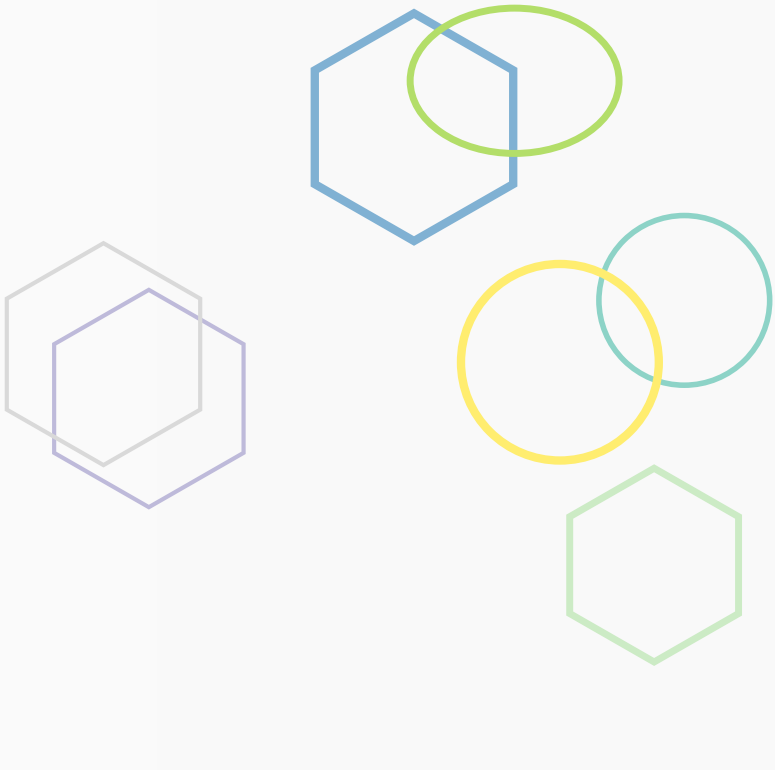[{"shape": "circle", "thickness": 2, "radius": 0.55, "center": [0.883, 0.61]}, {"shape": "hexagon", "thickness": 1.5, "radius": 0.71, "center": [0.192, 0.482]}, {"shape": "hexagon", "thickness": 3, "radius": 0.74, "center": [0.534, 0.835]}, {"shape": "oval", "thickness": 2.5, "radius": 0.67, "center": [0.664, 0.895]}, {"shape": "hexagon", "thickness": 1.5, "radius": 0.72, "center": [0.134, 0.54]}, {"shape": "hexagon", "thickness": 2.5, "radius": 0.63, "center": [0.844, 0.266]}, {"shape": "circle", "thickness": 3, "radius": 0.64, "center": [0.722, 0.53]}]